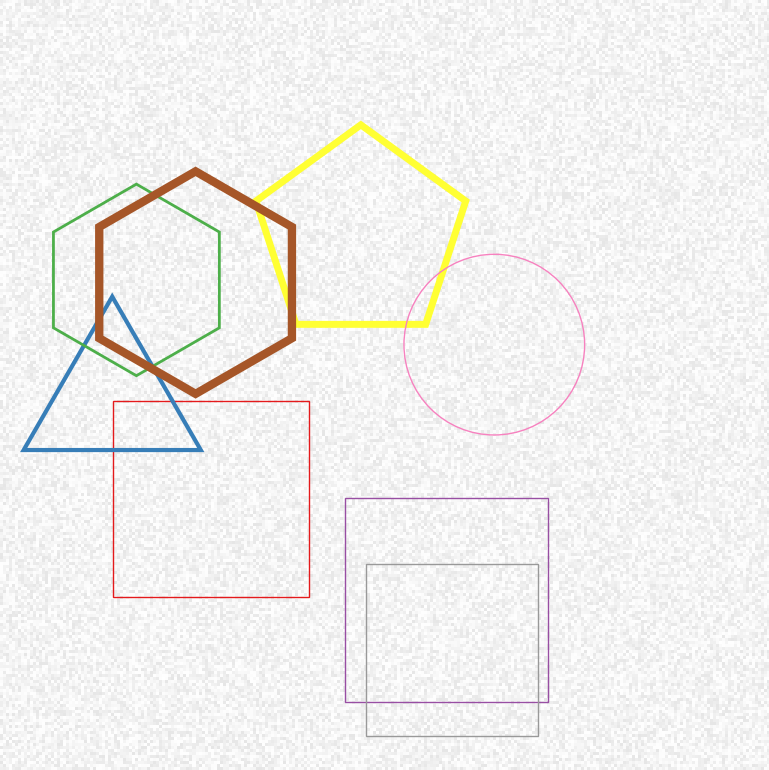[{"shape": "square", "thickness": 0.5, "radius": 0.64, "center": [0.274, 0.352]}, {"shape": "triangle", "thickness": 1.5, "radius": 0.66, "center": [0.146, 0.482]}, {"shape": "hexagon", "thickness": 1, "radius": 0.62, "center": [0.177, 0.636]}, {"shape": "square", "thickness": 0.5, "radius": 0.66, "center": [0.58, 0.221]}, {"shape": "pentagon", "thickness": 2.5, "radius": 0.72, "center": [0.469, 0.695]}, {"shape": "hexagon", "thickness": 3, "radius": 0.72, "center": [0.254, 0.633]}, {"shape": "circle", "thickness": 0.5, "radius": 0.59, "center": [0.642, 0.552]}, {"shape": "square", "thickness": 0.5, "radius": 0.56, "center": [0.587, 0.156]}]